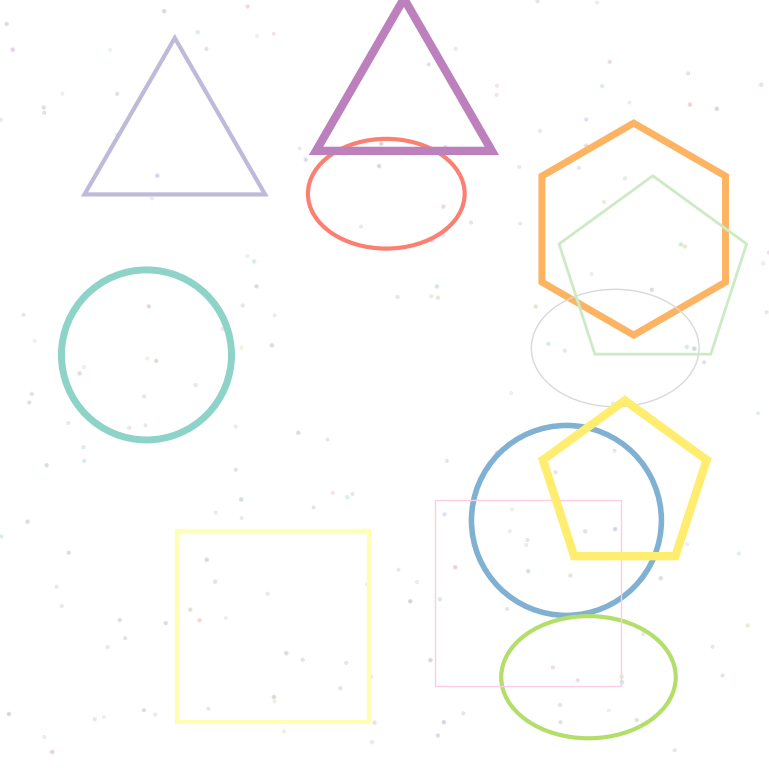[{"shape": "circle", "thickness": 2.5, "radius": 0.55, "center": [0.19, 0.539]}, {"shape": "square", "thickness": 1.5, "radius": 0.62, "center": [0.355, 0.187]}, {"shape": "triangle", "thickness": 1.5, "radius": 0.68, "center": [0.227, 0.815]}, {"shape": "oval", "thickness": 1.5, "radius": 0.51, "center": [0.502, 0.748]}, {"shape": "circle", "thickness": 2, "radius": 0.62, "center": [0.736, 0.324]}, {"shape": "hexagon", "thickness": 2.5, "radius": 0.69, "center": [0.823, 0.702]}, {"shape": "oval", "thickness": 1.5, "radius": 0.57, "center": [0.764, 0.121]}, {"shape": "square", "thickness": 0.5, "radius": 0.6, "center": [0.686, 0.23]}, {"shape": "oval", "thickness": 0.5, "radius": 0.54, "center": [0.799, 0.548]}, {"shape": "triangle", "thickness": 3, "radius": 0.66, "center": [0.525, 0.87]}, {"shape": "pentagon", "thickness": 1, "radius": 0.64, "center": [0.848, 0.644]}, {"shape": "pentagon", "thickness": 3, "radius": 0.56, "center": [0.811, 0.368]}]